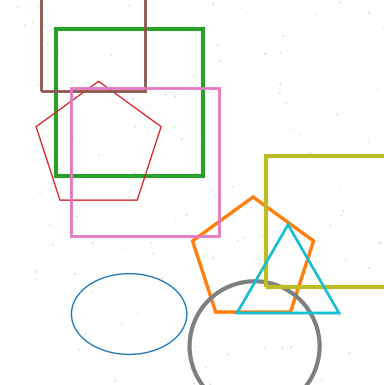[{"shape": "oval", "thickness": 1, "radius": 0.75, "center": [0.335, 0.184]}, {"shape": "pentagon", "thickness": 2.5, "radius": 0.83, "center": [0.657, 0.323]}, {"shape": "square", "thickness": 3, "radius": 0.95, "center": [0.336, 0.733]}, {"shape": "pentagon", "thickness": 1, "radius": 0.85, "center": [0.256, 0.618]}, {"shape": "square", "thickness": 2, "radius": 0.67, "center": [0.241, 0.899]}, {"shape": "square", "thickness": 2, "radius": 0.96, "center": [0.377, 0.58]}, {"shape": "circle", "thickness": 3, "radius": 0.84, "center": [0.661, 0.101]}, {"shape": "square", "thickness": 3, "radius": 0.85, "center": [0.859, 0.424]}, {"shape": "triangle", "thickness": 2, "radius": 0.76, "center": [0.748, 0.264]}]